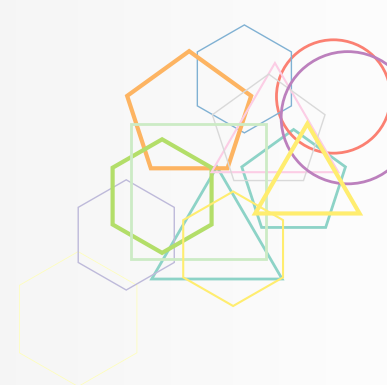[{"shape": "triangle", "thickness": 2, "radius": 0.97, "center": [0.56, 0.372]}, {"shape": "pentagon", "thickness": 2, "radius": 0.7, "center": [0.758, 0.523]}, {"shape": "hexagon", "thickness": 0.5, "radius": 0.88, "center": [0.202, 0.171]}, {"shape": "hexagon", "thickness": 1, "radius": 0.72, "center": [0.326, 0.39]}, {"shape": "circle", "thickness": 2, "radius": 0.74, "center": [0.861, 0.749]}, {"shape": "hexagon", "thickness": 1, "radius": 0.7, "center": [0.631, 0.795]}, {"shape": "pentagon", "thickness": 3, "radius": 0.84, "center": [0.488, 0.699]}, {"shape": "hexagon", "thickness": 3, "radius": 0.74, "center": [0.418, 0.491]}, {"shape": "triangle", "thickness": 1.5, "radius": 0.95, "center": [0.71, 0.647]}, {"shape": "pentagon", "thickness": 1, "radius": 0.76, "center": [0.693, 0.655]}, {"shape": "circle", "thickness": 2, "radius": 0.86, "center": [0.897, 0.694]}, {"shape": "square", "thickness": 2, "radius": 0.88, "center": [0.512, 0.503]}, {"shape": "hexagon", "thickness": 1.5, "radius": 0.74, "center": [0.602, 0.354]}, {"shape": "triangle", "thickness": 3, "radius": 0.78, "center": [0.793, 0.523]}]